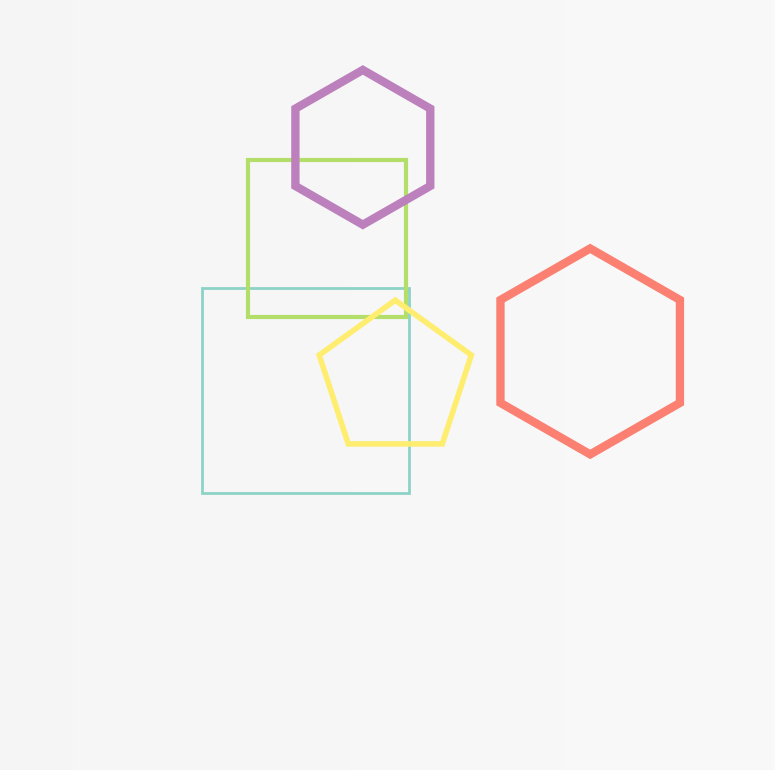[{"shape": "square", "thickness": 1, "radius": 0.67, "center": [0.394, 0.493]}, {"shape": "hexagon", "thickness": 3, "radius": 0.67, "center": [0.762, 0.544]}, {"shape": "square", "thickness": 1.5, "radius": 0.51, "center": [0.422, 0.691]}, {"shape": "hexagon", "thickness": 3, "radius": 0.5, "center": [0.468, 0.809]}, {"shape": "pentagon", "thickness": 2, "radius": 0.52, "center": [0.51, 0.507]}]